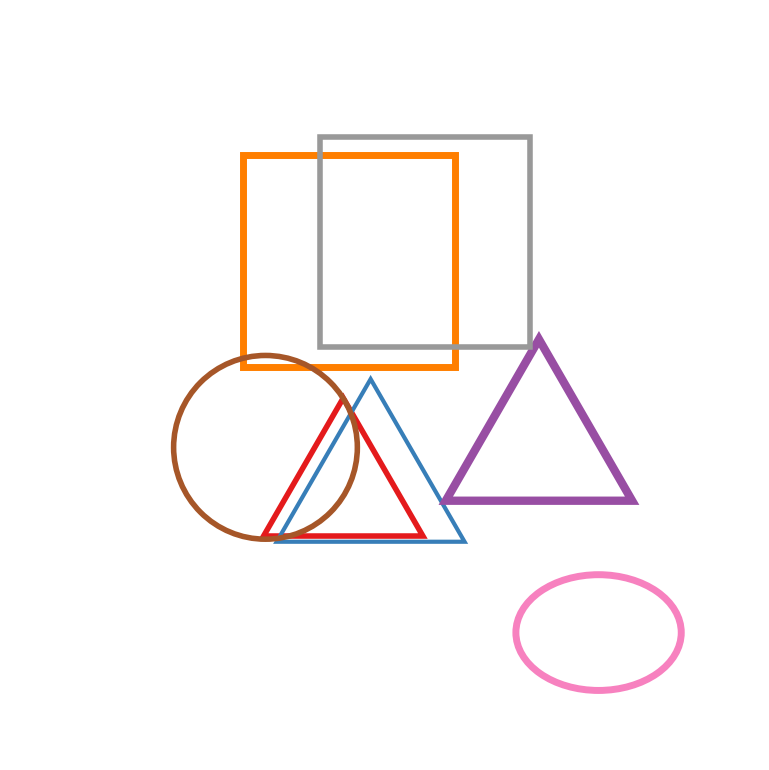[{"shape": "triangle", "thickness": 2, "radius": 0.6, "center": [0.446, 0.364]}, {"shape": "triangle", "thickness": 1.5, "radius": 0.7, "center": [0.481, 0.367]}, {"shape": "triangle", "thickness": 3, "radius": 0.7, "center": [0.7, 0.42]}, {"shape": "square", "thickness": 2.5, "radius": 0.69, "center": [0.454, 0.661]}, {"shape": "circle", "thickness": 2, "radius": 0.6, "center": [0.345, 0.419]}, {"shape": "oval", "thickness": 2.5, "radius": 0.54, "center": [0.777, 0.178]}, {"shape": "square", "thickness": 2, "radius": 0.68, "center": [0.552, 0.685]}]